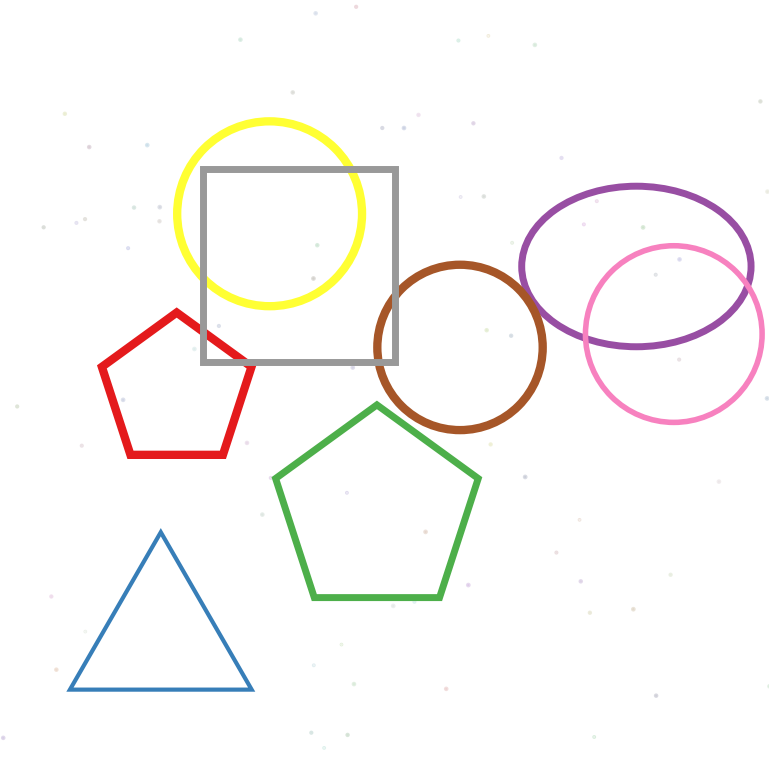[{"shape": "pentagon", "thickness": 3, "radius": 0.51, "center": [0.229, 0.492]}, {"shape": "triangle", "thickness": 1.5, "radius": 0.68, "center": [0.209, 0.173]}, {"shape": "pentagon", "thickness": 2.5, "radius": 0.69, "center": [0.49, 0.336]}, {"shape": "oval", "thickness": 2.5, "radius": 0.74, "center": [0.826, 0.654]}, {"shape": "circle", "thickness": 3, "radius": 0.6, "center": [0.35, 0.722]}, {"shape": "circle", "thickness": 3, "radius": 0.54, "center": [0.597, 0.549]}, {"shape": "circle", "thickness": 2, "radius": 0.57, "center": [0.875, 0.566]}, {"shape": "square", "thickness": 2.5, "radius": 0.62, "center": [0.388, 0.655]}]